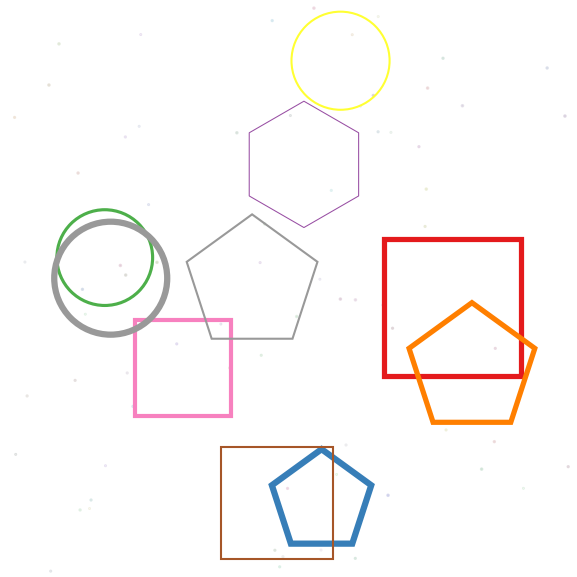[{"shape": "square", "thickness": 2.5, "radius": 0.59, "center": [0.783, 0.466]}, {"shape": "pentagon", "thickness": 3, "radius": 0.45, "center": [0.557, 0.131]}, {"shape": "circle", "thickness": 1.5, "radius": 0.41, "center": [0.181, 0.553]}, {"shape": "hexagon", "thickness": 0.5, "radius": 0.55, "center": [0.526, 0.715]}, {"shape": "pentagon", "thickness": 2.5, "radius": 0.57, "center": [0.817, 0.361]}, {"shape": "circle", "thickness": 1, "radius": 0.42, "center": [0.59, 0.894]}, {"shape": "square", "thickness": 1, "radius": 0.48, "center": [0.479, 0.129]}, {"shape": "square", "thickness": 2, "radius": 0.42, "center": [0.317, 0.363]}, {"shape": "pentagon", "thickness": 1, "radius": 0.6, "center": [0.437, 0.509]}, {"shape": "circle", "thickness": 3, "radius": 0.49, "center": [0.192, 0.517]}]